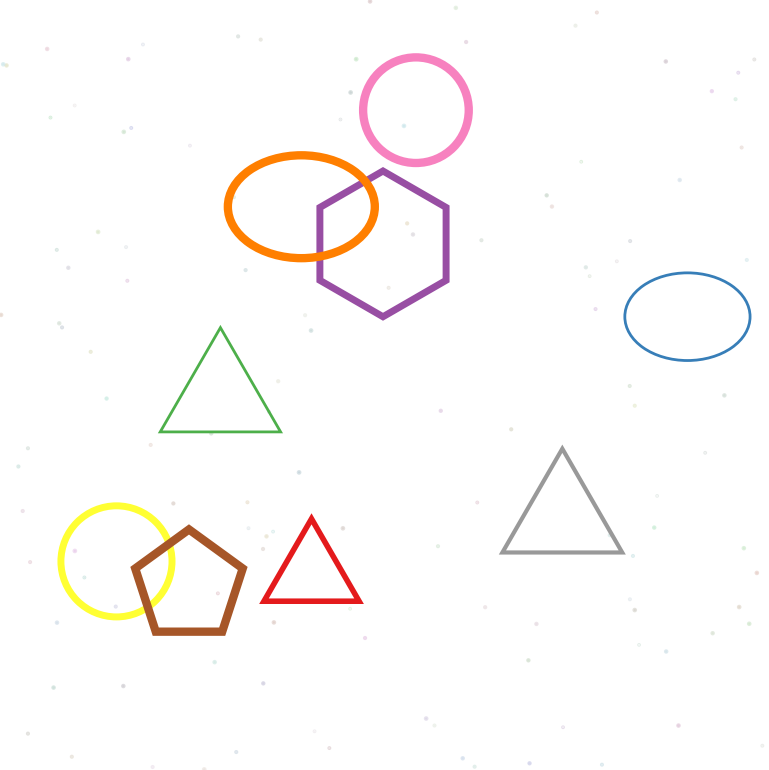[{"shape": "triangle", "thickness": 2, "radius": 0.36, "center": [0.405, 0.255]}, {"shape": "oval", "thickness": 1, "radius": 0.41, "center": [0.893, 0.589]}, {"shape": "triangle", "thickness": 1, "radius": 0.45, "center": [0.286, 0.484]}, {"shape": "hexagon", "thickness": 2.5, "radius": 0.47, "center": [0.497, 0.683]}, {"shape": "oval", "thickness": 3, "radius": 0.48, "center": [0.391, 0.732]}, {"shape": "circle", "thickness": 2.5, "radius": 0.36, "center": [0.151, 0.271]}, {"shape": "pentagon", "thickness": 3, "radius": 0.37, "center": [0.245, 0.239]}, {"shape": "circle", "thickness": 3, "radius": 0.34, "center": [0.54, 0.857]}, {"shape": "triangle", "thickness": 1.5, "radius": 0.45, "center": [0.73, 0.327]}]